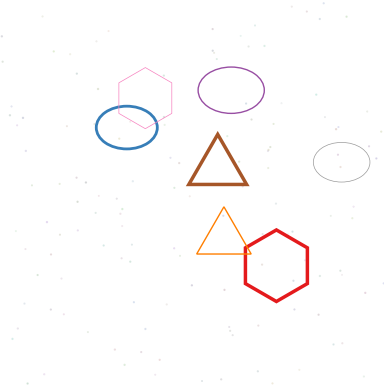[{"shape": "hexagon", "thickness": 2.5, "radius": 0.46, "center": [0.718, 0.31]}, {"shape": "oval", "thickness": 2, "radius": 0.4, "center": [0.329, 0.669]}, {"shape": "oval", "thickness": 1, "radius": 0.43, "center": [0.601, 0.766]}, {"shape": "triangle", "thickness": 1, "radius": 0.41, "center": [0.582, 0.381]}, {"shape": "triangle", "thickness": 2.5, "radius": 0.43, "center": [0.565, 0.564]}, {"shape": "hexagon", "thickness": 0.5, "radius": 0.4, "center": [0.378, 0.745]}, {"shape": "oval", "thickness": 0.5, "radius": 0.37, "center": [0.887, 0.579]}]